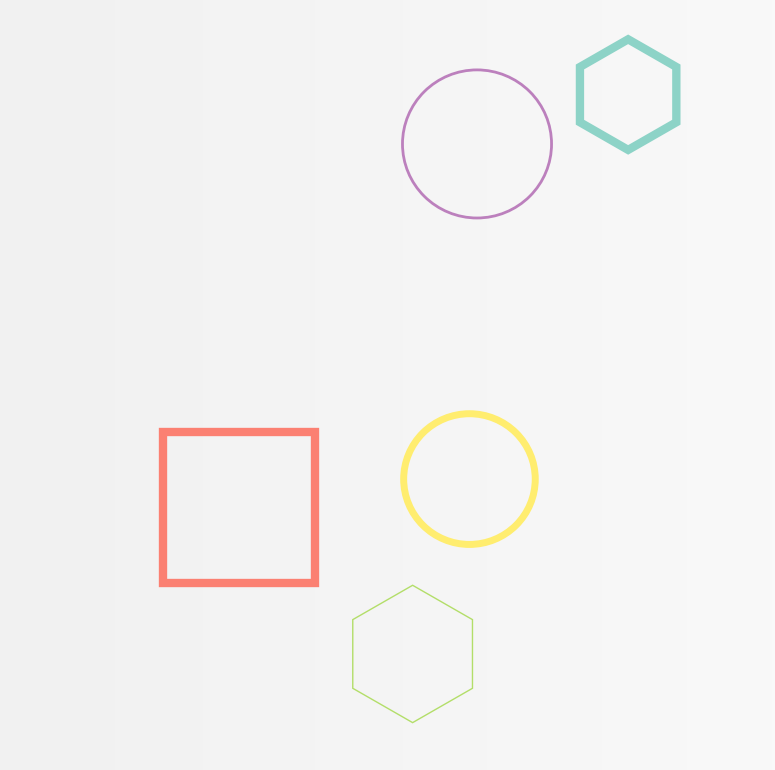[{"shape": "hexagon", "thickness": 3, "radius": 0.36, "center": [0.811, 0.877]}, {"shape": "square", "thickness": 3, "radius": 0.49, "center": [0.308, 0.341]}, {"shape": "hexagon", "thickness": 0.5, "radius": 0.45, "center": [0.532, 0.151]}, {"shape": "circle", "thickness": 1, "radius": 0.48, "center": [0.616, 0.813]}, {"shape": "circle", "thickness": 2.5, "radius": 0.42, "center": [0.606, 0.378]}]